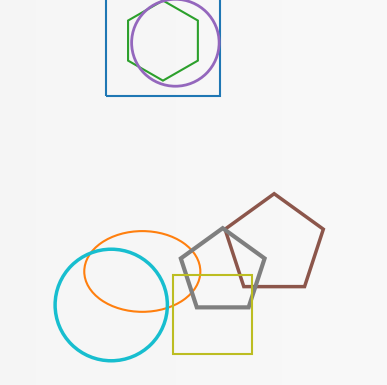[{"shape": "square", "thickness": 1.5, "radius": 0.74, "center": [0.421, 0.898]}, {"shape": "oval", "thickness": 1.5, "radius": 0.75, "center": [0.367, 0.295]}, {"shape": "hexagon", "thickness": 1.5, "radius": 0.52, "center": [0.421, 0.895]}, {"shape": "circle", "thickness": 2, "radius": 0.56, "center": [0.453, 0.889]}, {"shape": "pentagon", "thickness": 2.5, "radius": 0.67, "center": [0.708, 0.363]}, {"shape": "pentagon", "thickness": 3, "radius": 0.57, "center": [0.575, 0.294]}, {"shape": "square", "thickness": 1.5, "radius": 0.51, "center": [0.549, 0.184]}, {"shape": "circle", "thickness": 2.5, "radius": 0.72, "center": [0.287, 0.208]}]